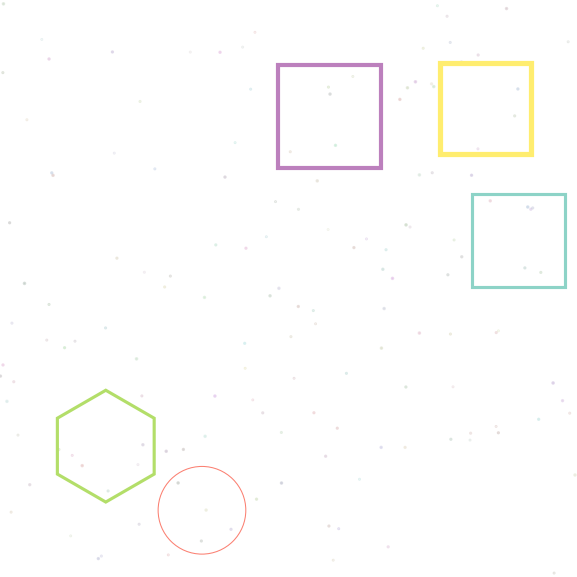[{"shape": "square", "thickness": 1.5, "radius": 0.4, "center": [0.898, 0.583]}, {"shape": "circle", "thickness": 0.5, "radius": 0.38, "center": [0.35, 0.116]}, {"shape": "hexagon", "thickness": 1.5, "radius": 0.48, "center": [0.183, 0.227]}, {"shape": "square", "thickness": 2, "radius": 0.45, "center": [0.57, 0.797]}, {"shape": "square", "thickness": 2.5, "radius": 0.39, "center": [0.84, 0.811]}]